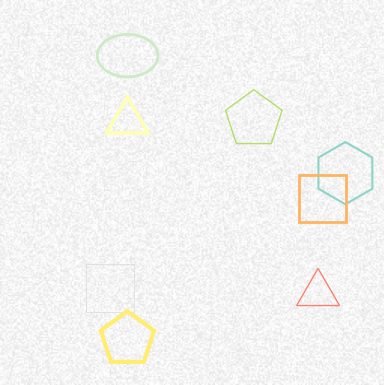[{"shape": "hexagon", "thickness": 1.5, "radius": 0.4, "center": [0.897, 0.55]}, {"shape": "triangle", "thickness": 2.5, "radius": 0.31, "center": [0.331, 0.686]}, {"shape": "triangle", "thickness": 1, "radius": 0.32, "center": [0.826, 0.239]}, {"shape": "square", "thickness": 2, "radius": 0.31, "center": [0.838, 0.485]}, {"shape": "pentagon", "thickness": 1, "radius": 0.39, "center": [0.659, 0.69]}, {"shape": "square", "thickness": 0.5, "radius": 0.31, "center": [0.285, 0.253]}, {"shape": "oval", "thickness": 2, "radius": 0.39, "center": [0.331, 0.856]}, {"shape": "pentagon", "thickness": 3, "radius": 0.36, "center": [0.331, 0.119]}]